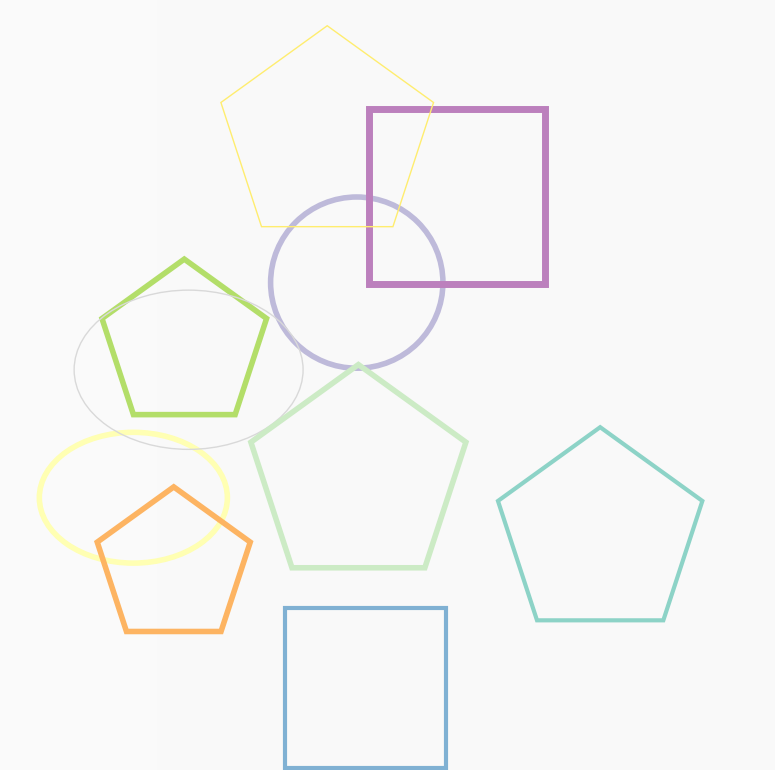[{"shape": "pentagon", "thickness": 1.5, "radius": 0.69, "center": [0.774, 0.307]}, {"shape": "oval", "thickness": 2, "radius": 0.61, "center": [0.172, 0.354]}, {"shape": "circle", "thickness": 2, "radius": 0.56, "center": [0.46, 0.633]}, {"shape": "square", "thickness": 1.5, "radius": 0.52, "center": [0.471, 0.106]}, {"shape": "pentagon", "thickness": 2, "radius": 0.52, "center": [0.224, 0.264]}, {"shape": "pentagon", "thickness": 2, "radius": 0.56, "center": [0.238, 0.552]}, {"shape": "oval", "thickness": 0.5, "radius": 0.74, "center": [0.243, 0.52]}, {"shape": "square", "thickness": 2.5, "radius": 0.57, "center": [0.59, 0.745]}, {"shape": "pentagon", "thickness": 2, "radius": 0.73, "center": [0.462, 0.381]}, {"shape": "pentagon", "thickness": 0.5, "radius": 0.72, "center": [0.422, 0.822]}]